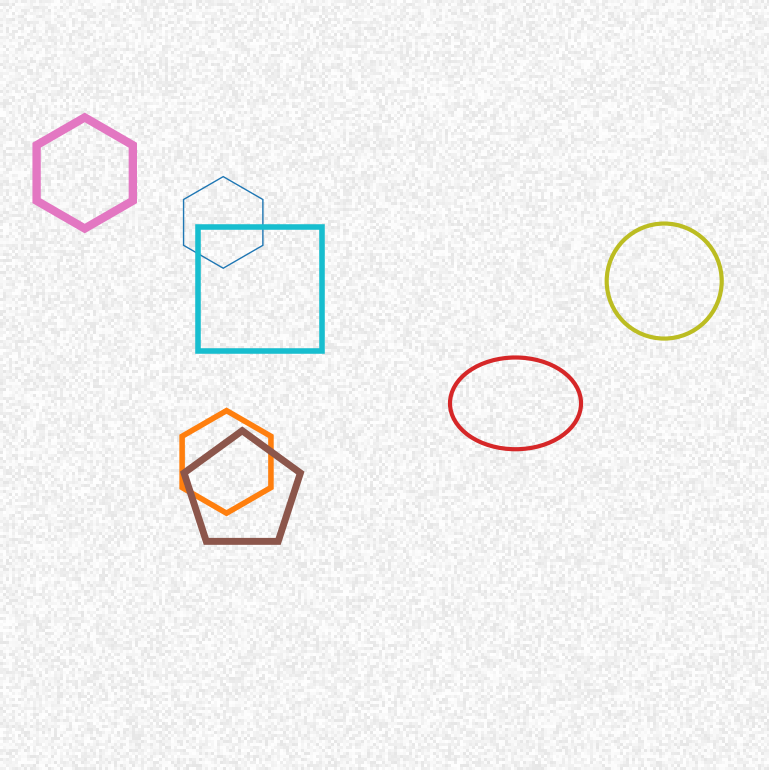[{"shape": "hexagon", "thickness": 0.5, "radius": 0.3, "center": [0.29, 0.711]}, {"shape": "hexagon", "thickness": 2, "radius": 0.33, "center": [0.294, 0.4]}, {"shape": "oval", "thickness": 1.5, "radius": 0.43, "center": [0.67, 0.476]}, {"shape": "pentagon", "thickness": 2.5, "radius": 0.4, "center": [0.315, 0.361]}, {"shape": "hexagon", "thickness": 3, "radius": 0.36, "center": [0.11, 0.775]}, {"shape": "circle", "thickness": 1.5, "radius": 0.37, "center": [0.863, 0.635]}, {"shape": "square", "thickness": 2, "radius": 0.4, "center": [0.338, 0.625]}]